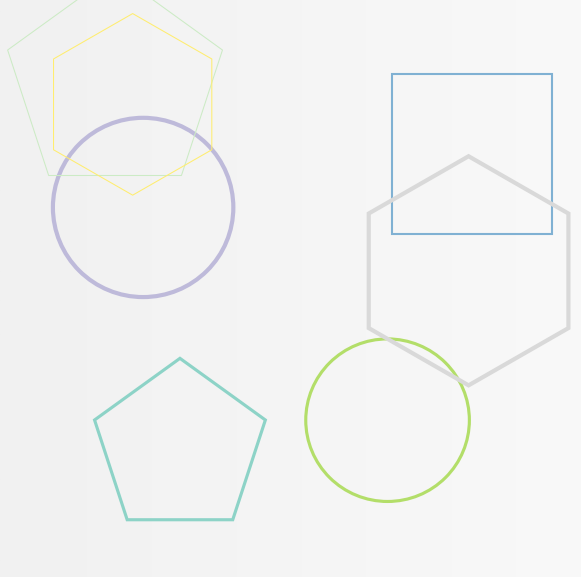[{"shape": "pentagon", "thickness": 1.5, "radius": 0.77, "center": [0.31, 0.224]}, {"shape": "circle", "thickness": 2, "radius": 0.78, "center": [0.246, 0.64]}, {"shape": "square", "thickness": 1, "radius": 0.69, "center": [0.812, 0.733]}, {"shape": "circle", "thickness": 1.5, "radius": 0.7, "center": [0.667, 0.272]}, {"shape": "hexagon", "thickness": 2, "radius": 0.99, "center": [0.806, 0.53]}, {"shape": "pentagon", "thickness": 0.5, "radius": 0.97, "center": [0.198, 0.852]}, {"shape": "hexagon", "thickness": 0.5, "radius": 0.79, "center": [0.228, 0.818]}]